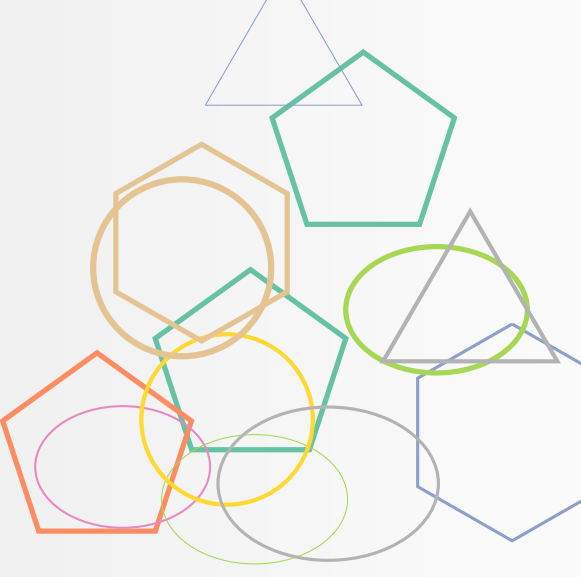[{"shape": "pentagon", "thickness": 2.5, "radius": 0.82, "center": [0.625, 0.744]}, {"shape": "pentagon", "thickness": 2.5, "radius": 0.86, "center": [0.431, 0.36]}, {"shape": "pentagon", "thickness": 2.5, "radius": 0.85, "center": [0.167, 0.218]}, {"shape": "hexagon", "thickness": 1.5, "radius": 0.94, "center": [0.881, 0.25]}, {"shape": "triangle", "thickness": 0.5, "radius": 0.78, "center": [0.488, 0.895]}, {"shape": "oval", "thickness": 1, "radius": 0.75, "center": [0.211, 0.191]}, {"shape": "oval", "thickness": 2.5, "radius": 0.78, "center": [0.751, 0.463]}, {"shape": "oval", "thickness": 0.5, "radius": 0.8, "center": [0.438, 0.135]}, {"shape": "circle", "thickness": 2, "radius": 0.74, "center": [0.391, 0.273]}, {"shape": "circle", "thickness": 3, "radius": 0.77, "center": [0.313, 0.535]}, {"shape": "hexagon", "thickness": 2.5, "radius": 0.85, "center": [0.347, 0.579]}, {"shape": "oval", "thickness": 1.5, "radius": 0.95, "center": [0.565, 0.162]}, {"shape": "triangle", "thickness": 2, "radius": 0.87, "center": [0.809, 0.46]}]